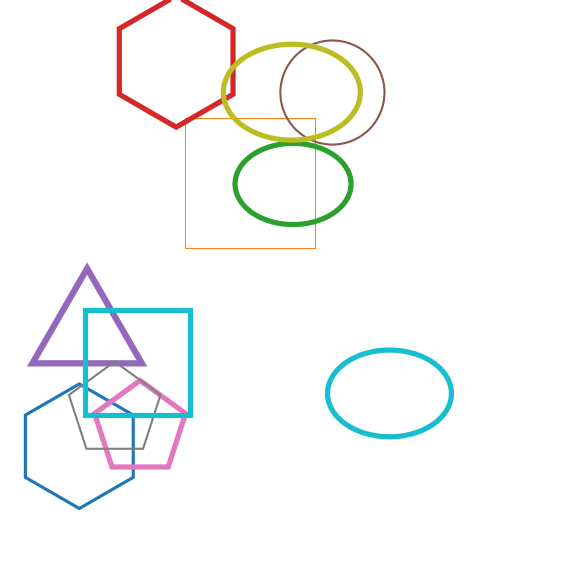[{"shape": "hexagon", "thickness": 1.5, "radius": 0.54, "center": [0.137, 0.226]}, {"shape": "square", "thickness": 0.5, "radius": 0.56, "center": [0.433, 0.683]}, {"shape": "oval", "thickness": 2.5, "radius": 0.5, "center": [0.507, 0.681]}, {"shape": "hexagon", "thickness": 2.5, "radius": 0.57, "center": [0.305, 0.893]}, {"shape": "triangle", "thickness": 3, "radius": 0.55, "center": [0.151, 0.425]}, {"shape": "circle", "thickness": 1, "radius": 0.45, "center": [0.576, 0.839]}, {"shape": "pentagon", "thickness": 2.5, "radius": 0.41, "center": [0.243, 0.258]}, {"shape": "pentagon", "thickness": 1, "radius": 0.42, "center": [0.199, 0.29]}, {"shape": "oval", "thickness": 2.5, "radius": 0.59, "center": [0.505, 0.839]}, {"shape": "square", "thickness": 2.5, "radius": 0.45, "center": [0.238, 0.371]}, {"shape": "oval", "thickness": 2.5, "radius": 0.54, "center": [0.674, 0.318]}]